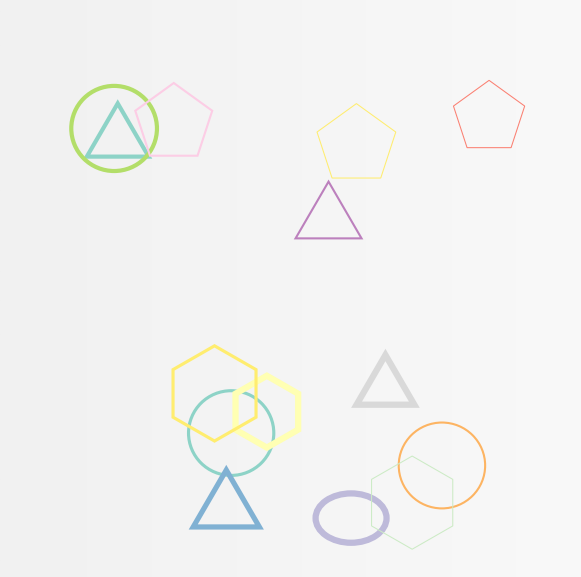[{"shape": "circle", "thickness": 1.5, "radius": 0.37, "center": [0.398, 0.249]}, {"shape": "triangle", "thickness": 2, "radius": 0.31, "center": [0.203, 0.759]}, {"shape": "hexagon", "thickness": 3, "radius": 0.31, "center": [0.459, 0.286]}, {"shape": "oval", "thickness": 3, "radius": 0.31, "center": [0.604, 0.102]}, {"shape": "pentagon", "thickness": 0.5, "radius": 0.32, "center": [0.841, 0.796]}, {"shape": "triangle", "thickness": 2.5, "radius": 0.33, "center": [0.389, 0.12]}, {"shape": "circle", "thickness": 1, "radius": 0.37, "center": [0.76, 0.193]}, {"shape": "circle", "thickness": 2, "radius": 0.37, "center": [0.196, 0.777]}, {"shape": "pentagon", "thickness": 1, "radius": 0.35, "center": [0.299, 0.786]}, {"shape": "triangle", "thickness": 3, "radius": 0.29, "center": [0.663, 0.327]}, {"shape": "triangle", "thickness": 1, "radius": 0.33, "center": [0.565, 0.619]}, {"shape": "hexagon", "thickness": 0.5, "radius": 0.4, "center": [0.709, 0.129]}, {"shape": "pentagon", "thickness": 0.5, "radius": 0.36, "center": [0.613, 0.748]}, {"shape": "hexagon", "thickness": 1.5, "radius": 0.41, "center": [0.369, 0.318]}]